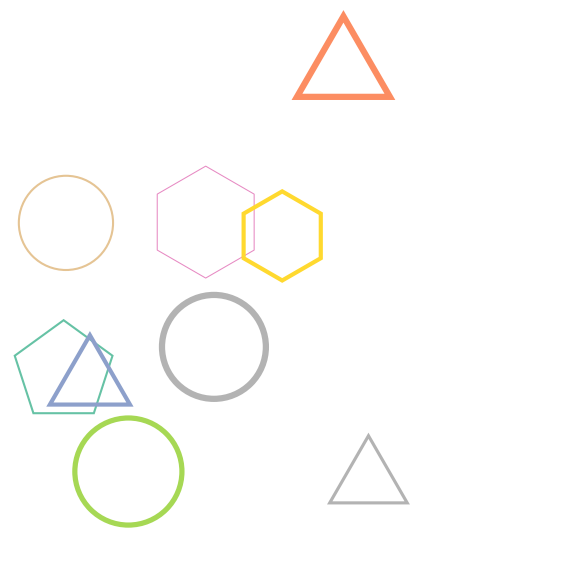[{"shape": "pentagon", "thickness": 1, "radius": 0.45, "center": [0.11, 0.356]}, {"shape": "triangle", "thickness": 3, "radius": 0.46, "center": [0.595, 0.878]}, {"shape": "triangle", "thickness": 2, "radius": 0.4, "center": [0.156, 0.339]}, {"shape": "hexagon", "thickness": 0.5, "radius": 0.48, "center": [0.356, 0.615]}, {"shape": "circle", "thickness": 2.5, "radius": 0.46, "center": [0.222, 0.183]}, {"shape": "hexagon", "thickness": 2, "radius": 0.39, "center": [0.489, 0.591]}, {"shape": "circle", "thickness": 1, "radius": 0.41, "center": [0.114, 0.613]}, {"shape": "triangle", "thickness": 1.5, "radius": 0.39, "center": [0.638, 0.167]}, {"shape": "circle", "thickness": 3, "radius": 0.45, "center": [0.37, 0.398]}]